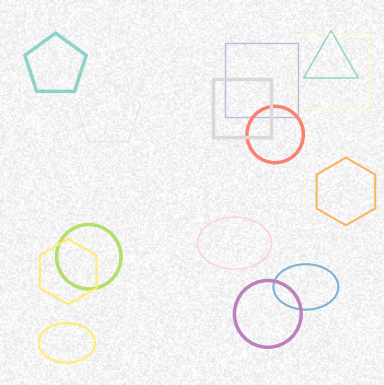[{"shape": "triangle", "thickness": 1, "radius": 0.41, "center": [0.86, 0.838]}, {"shape": "pentagon", "thickness": 2.5, "radius": 0.42, "center": [0.144, 0.83]}, {"shape": "square", "thickness": 0.5, "radius": 0.48, "center": [0.861, 0.816]}, {"shape": "square", "thickness": 1, "radius": 0.48, "center": [0.679, 0.793]}, {"shape": "circle", "thickness": 2.5, "radius": 0.37, "center": [0.715, 0.651]}, {"shape": "oval", "thickness": 1.5, "radius": 0.42, "center": [0.795, 0.255]}, {"shape": "hexagon", "thickness": 1.5, "radius": 0.44, "center": [0.898, 0.503]}, {"shape": "circle", "thickness": 2.5, "radius": 0.42, "center": [0.231, 0.333]}, {"shape": "oval", "thickness": 1, "radius": 0.48, "center": [0.609, 0.368]}, {"shape": "square", "thickness": 2.5, "radius": 0.38, "center": [0.628, 0.72]}, {"shape": "circle", "thickness": 2.5, "radius": 0.43, "center": [0.696, 0.185]}, {"shape": "pentagon", "thickness": 0.5, "radius": 0.44, "center": [0.282, 0.703]}, {"shape": "oval", "thickness": 1.5, "radius": 0.37, "center": [0.173, 0.11]}, {"shape": "hexagon", "thickness": 1.5, "radius": 0.42, "center": [0.177, 0.294]}]